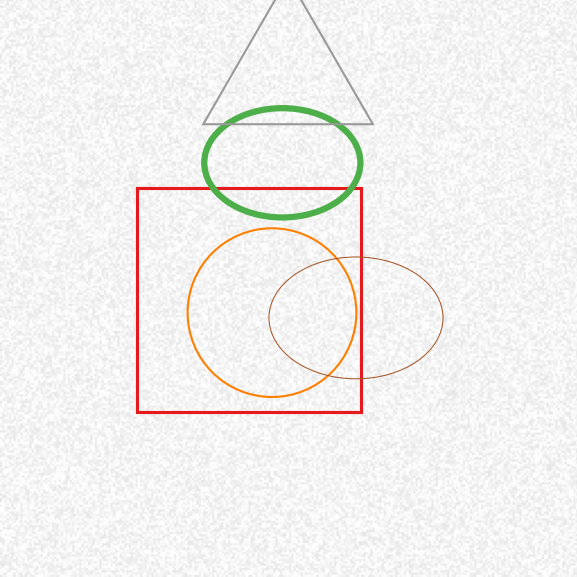[{"shape": "square", "thickness": 1.5, "radius": 0.97, "center": [0.431, 0.48]}, {"shape": "oval", "thickness": 3, "radius": 0.68, "center": [0.489, 0.717]}, {"shape": "circle", "thickness": 1, "radius": 0.73, "center": [0.471, 0.458]}, {"shape": "oval", "thickness": 0.5, "radius": 0.75, "center": [0.616, 0.449]}, {"shape": "triangle", "thickness": 1, "radius": 0.85, "center": [0.499, 0.869]}]